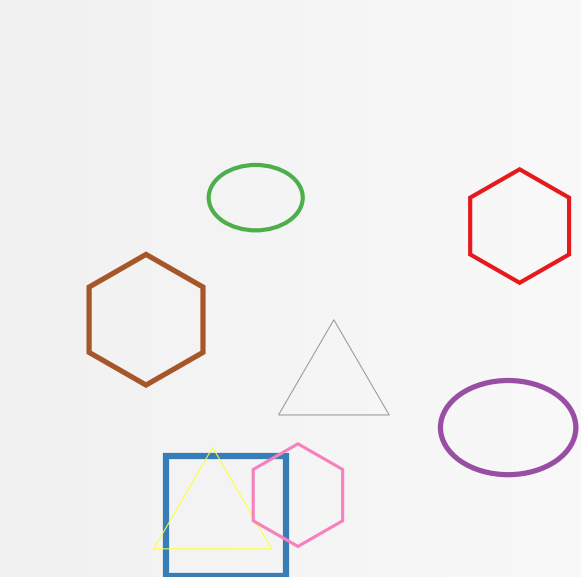[{"shape": "hexagon", "thickness": 2, "radius": 0.49, "center": [0.894, 0.608]}, {"shape": "square", "thickness": 3, "radius": 0.52, "center": [0.389, 0.106]}, {"shape": "oval", "thickness": 2, "radius": 0.4, "center": [0.44, 0.657]}, {"shape": "oval", "thickness": 2.5, "radius": 0.58, "center": [0.874, 0.259]}, {"shape": "triangle", "thickness": 0.5, "radius": 0.59, "center": [0.366, 0.107]}, {"shape": "hexagon", "thickness": 2.5, "radius": 0.57, "center": [0.251, 0.445]}, {"shape": "hexagon", "thickness": 1.5, "radius": 0.44, "center": [0.513, 0.142]}, {"shape": "triangle", "thickness": 0.5, "radius": 0.55, "center": [0.574, 0.336]}]